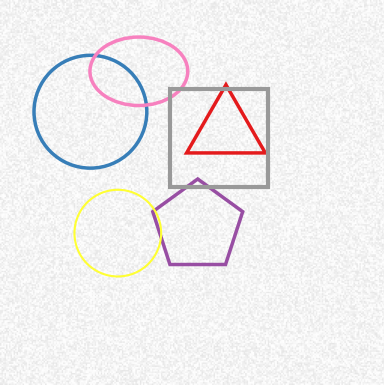[{"shape": "triangle", "thickness": 2.5, "radius": 0.59, "center": [0.587, 0.662]}, {"shape": "circle", "thickness": 2.5, "radius": 0.73, "center": [0.235, 0.71]}, {"shape": "pentagon", "thickness": 2.5, "radius": 0.61, "center": [0.514, 0.412]}, {"shape": "circle", "thickness": 1.5, "radius": 0.56, "center": [0.306, 0.394]}, {"shape": "oval", "thickness": 2.5, "radius": 0.64, "center": [0.361, 0.815]}, {"shape": "square", "thickness": 3, "radius": 0.63, "center": [0.569, 0.642]}]